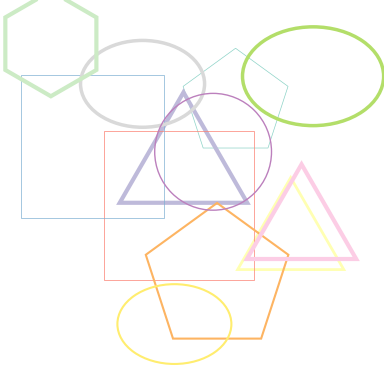[{"shape": "pentagon", "thickness": 0.5, "radius": 0.72, "center": [0.612, 0.731]}, {"shape": "triangle", "thickness": 2, "radius": 0.8, "center": [0.755, 0.379]}, {"shape": "triangle", "thickness": 3, "radius": 0.96, "center": [0.477, 0.569]}, {"shape": "square", "thickness": 0.5, "radius": 0.97, "center": [0.465, 0.467]}, {"shape": "square", "thickness": 0.5, "radius": 0.93, "center": [0.24, 0.62]}, {"shape": "pentagon", "thickness": 1.5, "radius": 0.97, "center": [0.564, 0.278]}, {"shape": "oval", "thickness": 2.5, "radius": 0.92, "center": [0.813, 0.802]}, {"shape": "triangle", "thickness": 3, "radius": 0.82, "center": [0.783, 0.409]}, {"shape": "oval", "thickness": 2.5, "radius": 0.81, "center": [0.37, 0.782]}, {"shape": "circle", "thickness": 1, "radius": 0.76, "center": [0.554, 0.606]}, {"shape": "hexagon", "thickness": 3, "radius": 0.68, "center": [0.132, 0.887]}, {"shape": "oval", "thickness": 1.5, "radius": 0.74, "center": [0.453, 0.158]}]